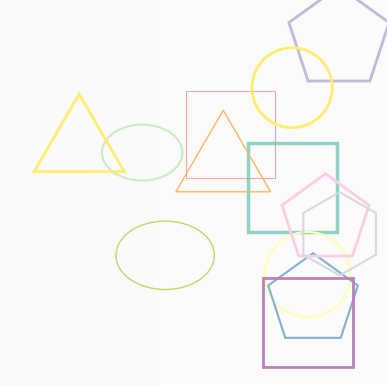[{"shape": "square", "thickness": 2.5, "radius": 0.58, "center": [0.755, 0.513]}, {"shape": "circle", "thickness": 1.5, "radius": 0.55, "center": [0.794, 0.287]}, {"shape": "pentagon", "thickness": 2, "radius": 0.68, "center": [0.875, 0.899]}, {"shape": "square", "thickness": 0.5, "radius": 0.57, "center": [0.595, 0.65]}, {"shape": "pentagon", "thickness": 1.5, "radius": 0.61, "center": [0.808, 0.221]}, {"shape": "triangle", "thickness": 1, "radius": 0.71, "center": [0.576, 0.572]}, {"shape": "oval", "thickness": 1, "radius": 0.63, "center": [0.426, 0.337]}, {"shape": "pentagon", "thickness": 2, "radius": 0.59, "center": [0.84, 0.431]}, {"shape": "hexagon", "thickness": 1.5, "radius": 0.54, "center": [0.876, 0.393]}, {"shape": "square", "thickness": 2, "radius": 0.58, "center": [0.795, 0.163]}, {"shape": "oval", "thickness": 1.5, "radius": 0.52, "center": [0.367, 0.604]}, {"shape": "triangle", "thickness": 2, "radius": 0.67, "center": [0.204, 0.621]}, {"shape": "circle", "thickness": 2, "radius": 0.52, "center": [0.754, 0.772]}]